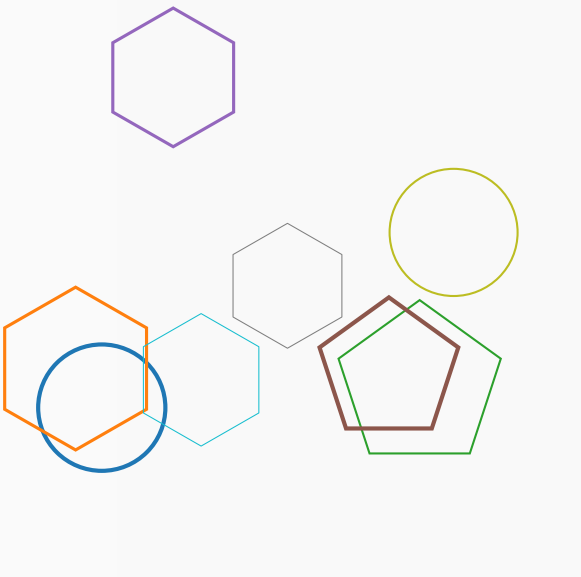[{"shape": "circle", "thickness": 2, "radius": 0.55, "center": [0.175, 0.293]}, {"shape": "hexagon", "thickness": 1.5, "radius": 0.7, "center": [0.13, 0.361]}, {"shape": "pentagon", "thickness": 1, "radius": 0.73, "center": [0.722, 0.333]}, {"shape": "hexagon", "thickness": 1.5, "radius": 0.6, "center": [0.298, 0.865]}, {"shape": "pentagon", "thickness": 2, "radius": 0.63, "center": [0.669, 0.359]}, {"shape": "hexagon", "thickness": 0.5, "radius": 0.54, "center": [0.495, 0.504]}, {"shape": "circle", "thickness": 1, "radius": 0.55, "center": [0.78, 0.597]}, {"shape": "hexagon", "thickness": 0.5, "radius": 0.57, "center": [0.346, 0.341]}]